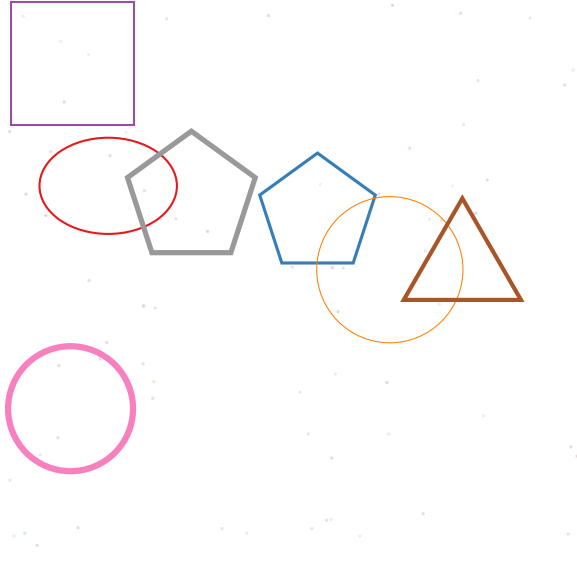[{"shape": "oval", "thickness": 1, "radius": 0.59, "center": [0.187, 0.677]}, {"shape": "pentagon", "thickness": 1.5, "radius": 0.53, "center": [0.55, 0.629]}, {"shape": "square", "thickness": 1, "radius": 0.53, "center": [0.125, 0.889]}, {"shape": "circle", "thickness": 0.5, "radius": 0.63, "center": [0.675, 0.532]}, {"shape": "triangle", "thickness": 2, "radius": 0.59, "center": [0.801, 0.538]}, {"shape": "circle", "thickness": 3, "radius": 0.54, "center": [0.122, 0.291]}, {"shape": "pentagon", "thickness": 2.5, "radius": 0.58, "center": [0.331, 0.656]}]